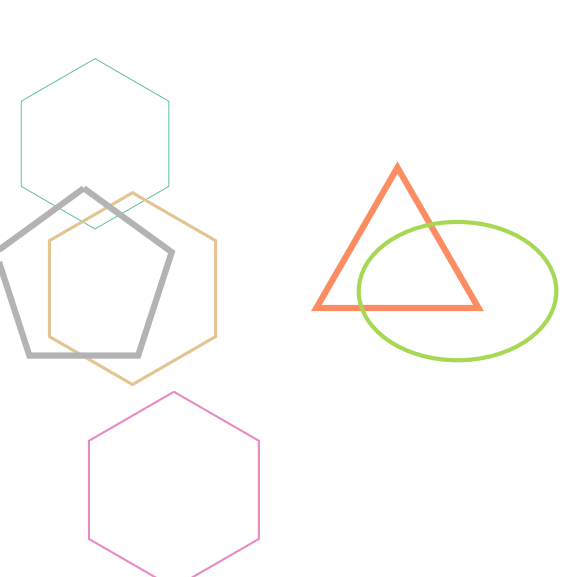[{"shape": "hexagon", "thickness": 0.5, "radius": 0.74, "center": [0.165, 0.75]}, {"shape": "triangle", "thickness": 3, "radius": 0.81, "center": [0.688, 0.547]}, {"shape": "hexagon", "thickness": 1, "radius": 0.85, "center": [0.301, 0.151]}, {"shape": "oval", "thickness": 2, "radius": 0.86, "center": [0.792, 0.495]}, {"shape": "hexagon", "thickness": 1.5, "radius": 0.83, "center": [0.229, 0.499]}, {"shape": "pentagon", "thickness": 3, "radius": 0.8, "center": [0.145, 0.513]}]